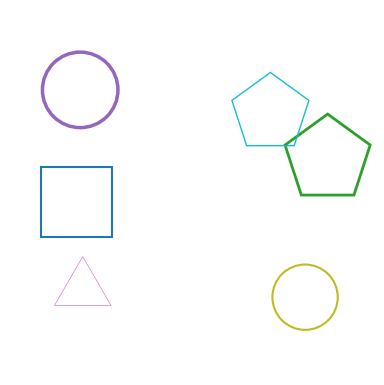[{"shape": "square", "thickness": 1.5, "radius": 0.46, "center": [0.199, 0.475]}, {"shape": "pentagon", "thickness": 2, "radius": 0.58, "center": [0.851, 0.587]}, {"shape": "circle", "thickness": 2.5, "radius": 0.49, "center": [0.208, 0.767]}, {"shape": "triangle", "thickness": 0.5, "radius": 0.42, "center": [0.215, 0.249]}, {"shape": "circle", "thickness": 1.5, "radius": 0.42, "center": [0.792, 0.228]}, {"shape": "pentagon", "thickness": 1, "radius": 0.53, "center": [0.702, 0.707]}]